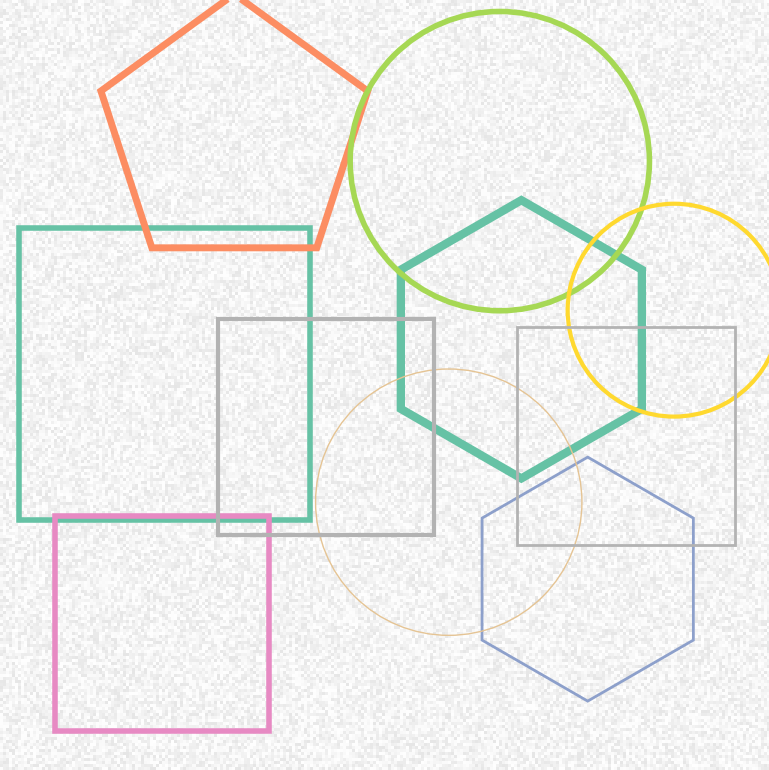[{"shape": "square", "thickness": 2, "radius": 0.95, "center": [0.214, 0.514]}, {"shape": "hexagon", "thickness": 3, "radius": 0.9, "center": [0.677, 0.559]}, {"shape": "pentagon", "thickness": 2.5, "radius": 0.91, "center": [0.304, 0.826]}, {"shape": "hexagon", "thickness": 1, "radius": 0.79, "center": [0.763, 0.248]}, {"shape": "square", "thickness": 2, "radius": 0.7, "center": [0.21, 0.19]}, {"shape": "circle", "thickness": 2, "radius": 0.97, "center": [0.649, 0.791]}, {"shape": "circle", "thickness": 1.5, "radius": 0.69, "center": [0.875, 0.597]}, {"shape": "circle", "thickness": 0.5, "radius": 0.86, "center": [0.583, 0.348]}, {"shape": "square", "thickness": 1, "radius": 0.71, "center": [0.813, 0.434]}, {"shape": "square", "thickness": 1.5, "radius": 0.7, "center": [0.424, 0.446]}]